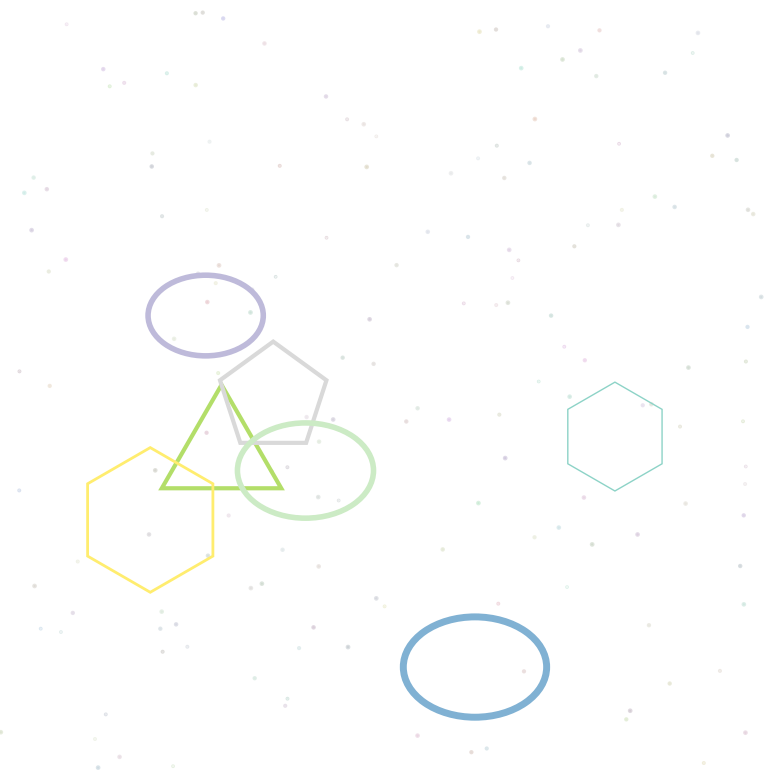[{"shape": "hexagon", "thickness": 0.5, "radius": 0.35, "center": [0.799, 0.433]}, {"shape": "oval", "thickness": 2, "radius": 0.37, "center": [0.267, 0.59]}, {"shape": "oval", "thickness": 2.5, "radius": 0.47, "center": [0.617, 0.134]}, {"shape": "triangle", "thickness": 1.5, "radius": 0.45, "center": [0.288, 0.411]}, {"shape": "pentagon", "thickness": 1.5, "radius": 0.36, "center": [0.355, 0.484]}, {"shape": "oval", "thickness": 2, "radius": 0.44, "center": [0.397, 0.389]}, {"shape": "hexagon", "thickness": 1, "radius": 0.47, "center": [0.195, 0.325]}]